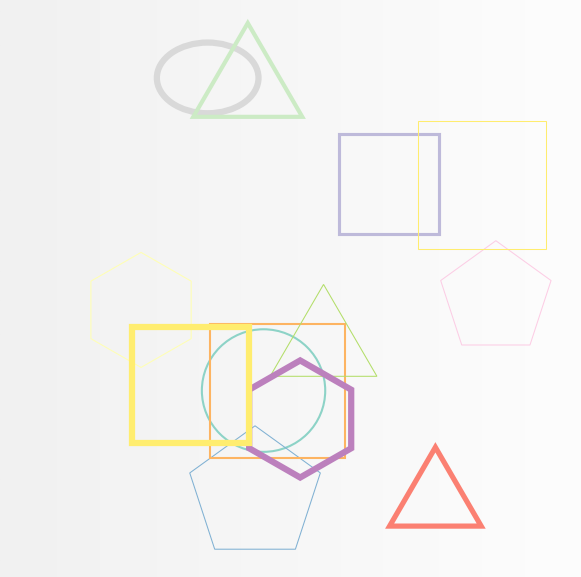[{"shape": "circle", "thickness": 1, "radius": 0.53, "center": [0.453, 0.323]}, {"shape": "hexagon", "thickness": 0.5, "radius": 0.5, "center": [0.243, 0.462]}, {"shape": "square", "thickness": 1.5, "radius": 0.43, "center": [0.669, 0.681]}, {"shape": "triangle", "thickness": 2.5, "radius": 0.45, "center": [0.749, 0.134]}, {"shape": "pentagon", "thickness": 0.5, "radius": 0.59, "center": [0.439, 0.144]}, {"shape": "square", "thickness": 1, "radius": 0.58, "center": [0.477, 0.323]}, {"shape": "triangle", "thickness": 0.5, "radius": 0.53, "center": [0.557, 0.401]}, {"shape": "pentagon", "thickness": 0.5, "radius": 0.5, "center": [0.853, 0.482]}, {"shape": "oval", "thickness": 3, "radius": 0.44, "center": [0.357, 0.864]}, {"shape": "hexagon", "thickness": 3, "radius": 0.51, "center": [0.516, 0.274]}, {"shape": "triangle", "thickness": 2, "radius": 0.54, "center": [0.426, 0.851]}, {"shape": "square", "thickness": 0.5, "radius": 0.55, "center": [0.83, 0.679]}, {"shape": "square", "thickness": 3, "radius": 0.5, "center": [0.328, 0.333]}]